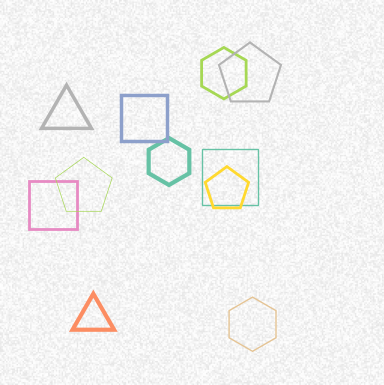[{"shape": "hexagon", "thickness": 3, "radius": 0.3, "center": [0.439, 0.581]}, {"shape": "square", "thickness": 1, "radius": 0.36, "center": [0.598, 0.54]}, {"shape": "triangle", "thickness": 3, "radius": 0.31, "center": [0.242, 0.175]}, {"shape": "square", "thickness": 2.5, "radius": 0.3, "center": [0.374, 0.693]}, {"shape": "square", "thickness": 2, "radius": 0.31, "center": [0.137, 0.468]}, {"shape": "pentagon", "thickness": 0.5, "radius": 0.39, "center": [0.218, 0.514]}, {"shape": "hexagon", "thickness": 2, "radius": 0.33, "center": [0.581, 0.81]}, {"shape": "pentagon", "thickness": 2, "radius": 0.3, "center": [0.589, 0.508]}, {"shape": "hexagon", "thickness": 1, "radius": 0.35, "center": [0.656, 0.158]}, {"shape": "triangle", "thickness": 2.5, "radius": 0.37, "center": [0.173, 0.704]}, {"shape": "pentagon", "thickness": 1.5, "radius": 0.42, "center": [0.649, 0.805]}]